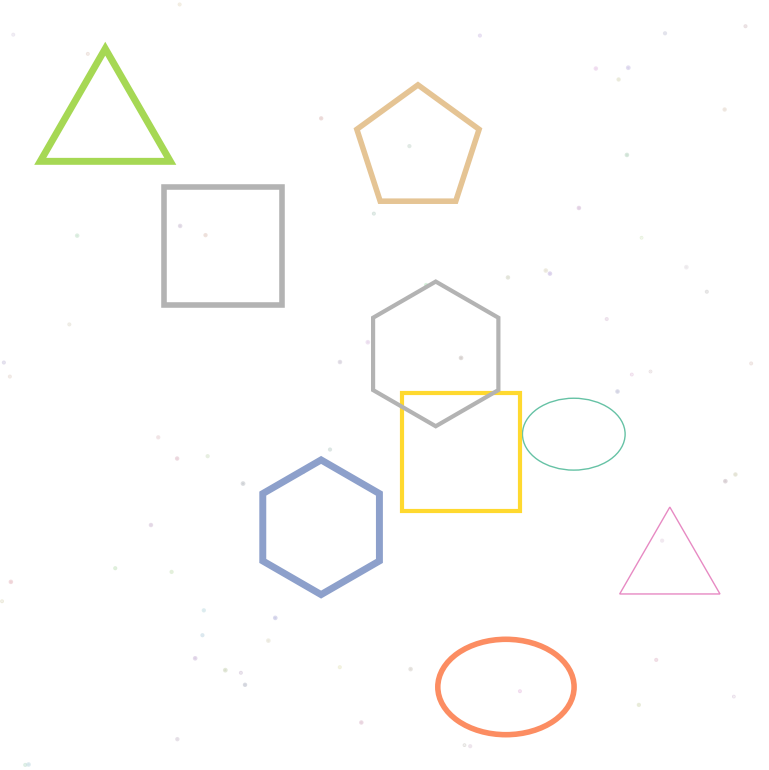[{"shape": "oval", "thickness": 0.5, "radius": 0.33, "center": [0.745, 0.436]}, {"shape": "oval", "thickness": 2, "radius": 0.44, "center": [0.657, 0.108]}, {"shape": "hexagon", "thickness": 2.5, "radius": 0.44, "center": [0.417, 0.315]}, {"shape": "triangle", "thickness": 0.5, "radius": 0.38, "center": [0.87, 0.266]}, {"shape": "triangle", "thickness": 2.5, "radius": 0.49, "center": [0.137, 0.839]}, {"shape": "square", "thickness": 1.5, "radius": 0.38, "center": [0.599, 0.413]}, {"shape": "pentagon", "thickness": 2, "radius": 0.42, "center": [0.543, 0.806]}, {"shape": "hexagon", "thickness": 1.5, "radius": 0.47, "center": [0.566, 0.54]}, {"shape": "square", "thickness": 2, "radius": 0.38, "center": [0.29, 0.681]}]